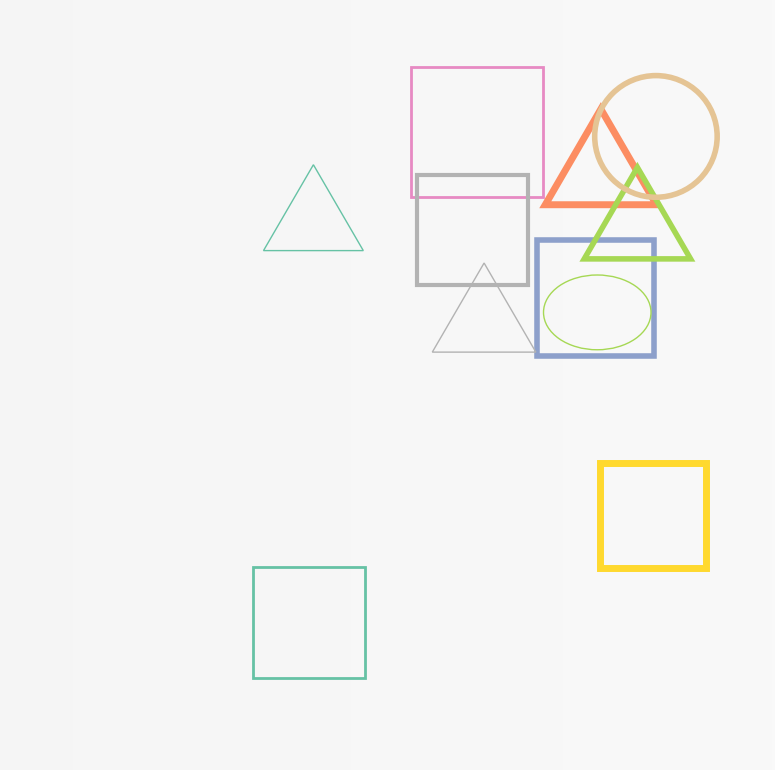[{"shape": "triangle", "thickness": 0.5, "radius": 0.37, "center": [0.404, 0.712]}, {"shape": "square", "thickness": 1, "radius": 0.36, "center": [0.399, 0.191]}, {"shape": "triangle", "thickness": 2.5, "radius": 0.41, "center": [0.775, 0.776]}, {"shape": "square", "thickness": 2, "radius": 0.38, "center": [0.769, 0.613]}, {"shape": "square", "thickness": 1, "radius": 0.42, "center": [0.615, 0.829]}, {"shape": "triangle", "thickness": 2, "radius": 0.4, "center": [0.822, 0.703]}, {"shape": "oval", "thickness": 0.5, "radius": 0.35, "center": [0.771, 0.594]}, {"shape": "square", "thickness": 2.5, "radius": 0.34, "center": [0.843, 0.331]}, {"shape": "circle", "thickness": 2, "radius": 0.4, "center": [0.846, 0.823]}, {"shape": "square", "thickness": 1.5, "radius": 0.36, "center": [0.61, 0.701]}, {"shape": "triangle", "thickness": 0.5, "radius": 0.39, "center": [0.625, 0.581]}]